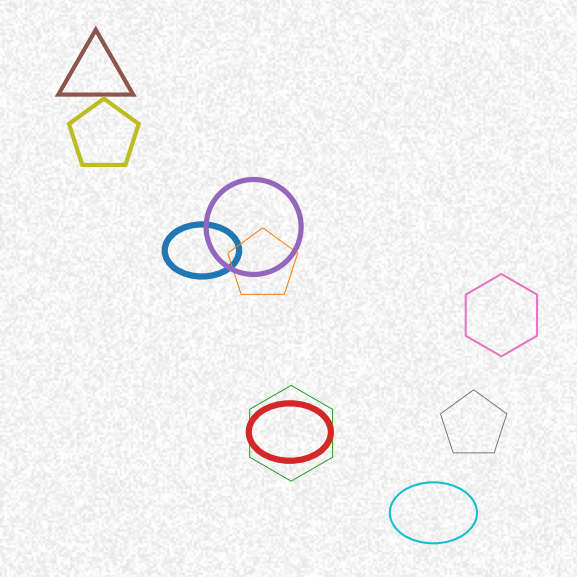[{"shape": "oval", "thickness": 3, "radius": 0.32, "center": [0.35, 0.565]}, {"shape": "pentagon", "thickness": 0.5, "radius": 0.32, "center": [0.455, 0.541]}, {"shape": "hexagon", "thickness": 0.5, "radius": 0.41, "center": [0.504, 0.249]}, {"shape": "oval", "thickness": 3, "radius": 0.36, "center": [0.502, 0.251]}, {"shape": "circle", "thickness": 2.5, "radius": 0.41, "center": [0.439, 0.606]}, {"shape": "triangle", "thickness": 2, "radius": 0.37, "center": [0.166, 0.873]}, {"shape": "hexagon", "thickness": 1, "radius": 0.36, "center": [0.868, 0.453]}, {"shape": "pentagon", "thickness": 0.5, "radius": 0.3, "center": [0.82, 0.264]}, {"shape": "pentagon", "thickness": 2, "radius": 0.32, "center": [0.18, 0.765]}, {"shape": "oval", "thickness": 1, "radius": 0.38, "center": [0.75, 0.111]}]